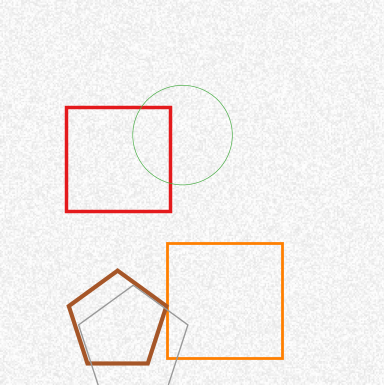[{"shape": "square", "thickness": 2.5, "radius": 0.68, "center": [0.306, 0.587]}, {"shape": "circle", "thickness": 0.5, "radius": 0.65, "center": [0.474, 0.649]}, {"shape": "square", "thickness": 2, "radius": 0.74, "center": [0.583, 0.219]}, {"shape": "pentagon", "thickness": 3, "radius": 0.67, "center": [0.305, 0.164]}, {"shape": "pentagon", "thickness": 1, "radius": 0.75, "center": [0.346, 0.11]}]